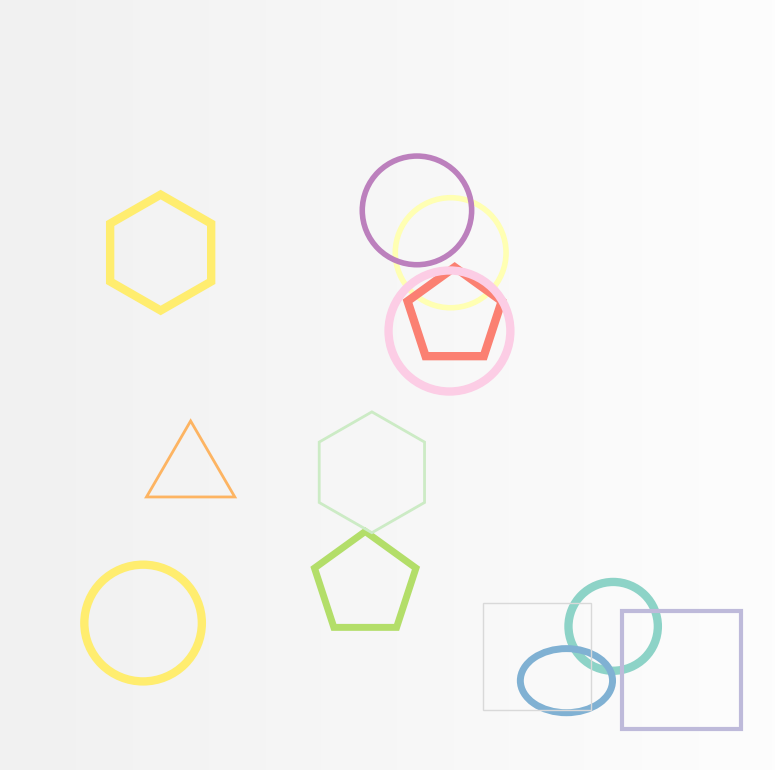[{"shape": "circle", "thickness": 3, "radius": 0.29, "center": [0.791, 0.187]}, {"shape": "circle", "thickness": 2, "radius": 0.36, "center": [0.582, 0.672]}, {"shape": "square", "thickness": 1.5, "radius": 0.38, "center": [0.879, 0.129]}, {"shape": "pentagon", "thickness": 3, "radius": 0.32, "center": [0.587, 0.589]}, {"shape": "oval", "thickness": 2.5, "radius": 0.3, "center": [0.731, 0.116]}, {"shape": "triangle", "thickness": 1, "radius": 0.33, "center": [0.246, 0.387]}, {"shape": "pentagon", "thickness": 2.5, "radius": 0.34, "center": [0.471, 0.241]}, {"shape": "circle", "thickness": 3, "radius": 0.39, "center": [0.58, 0.57]}, {"shape": "square", "thickness": 0.5, "radius": 0.35, "center": [0.693, 0.148]}, {"shape": "circle", "thickness": 2, "radius": 0.35, "center": [0.538, 0.727]}, {"shape": "hexagon", "thickness": 1, "radius": 0.39, "center": [0.48, 0.387]}, {"shape": "hexagon", "thickness": 3, "radius": 0.38, "center": [0.207, 0.672]}, {"shape": "circle", "thickness": 3, "radius": 0.38, "center": [0.185, 0.191]}]